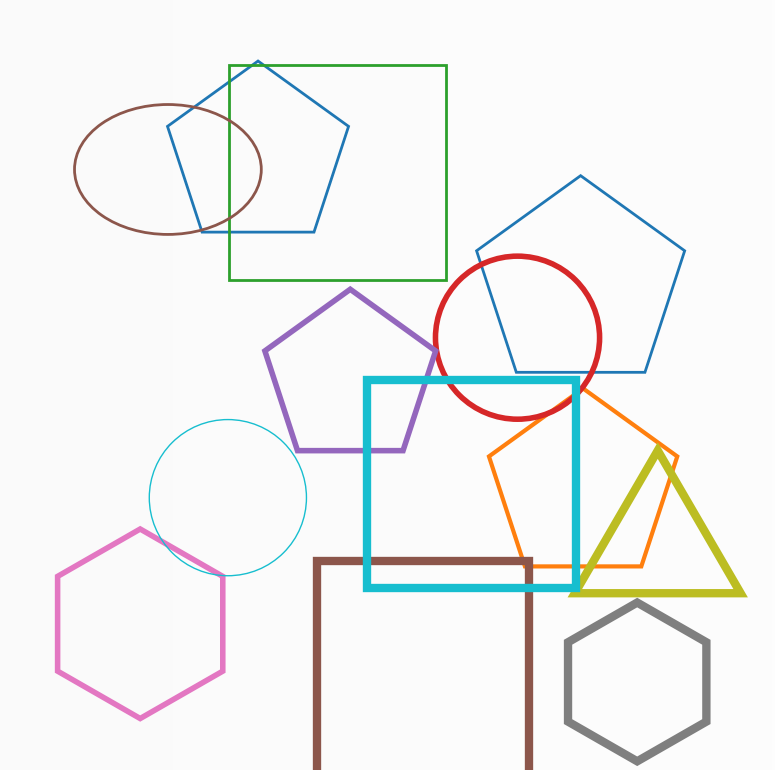[{"shape": "pentagon", "thickness": 1, "radius": 0.71, "center": [0.749, 0.631]}, {"shape": "pentagon", "thickness": 1, "radius": 0.61, "center": [0.333, 0.798]}, {"shape": "pentagon", "thickness": 1.5, "radius": 0.64, "center": [0.752, 0.368]}, {"shape": "square", "thickness": 1, "radius": 0.7, "center": [0.435, 0.776]}, {"shape": "circle", "thickness": 2, "radius": 0.53, "center": [0.668, 0.561]}, {"shape": "pentagon", "thickness": 2, "radius": 0.58, "center": [0.452, 0.508]}, {"shape": "square", "thickness": 3, "radius": 0.68, "center": [0.546, 0.135]}, {"shape": "oval", "thickness": 1, "radius": 0.6, "center": [0.217, 0.78]}, {"shape": "hexagon", "thickness": 2, "radius": 0.62, "center": [0.181, 0.19]}, {"shape": "hexagon", "thickness": 3, "radius": 0.52, "center": [0.822, 0.114]}, {"shape": "triangle", "thickness": 3, "radius": 0.62, "center": [0.849, 0.291]}, {"shape": "circle", "thickness": 0.5, "radius": 0.51, "center": [0.294, 0.354]}, {"shape": "square", "thickness": 3, "radius": 0.67, "center": [0.609, 0.372]}]